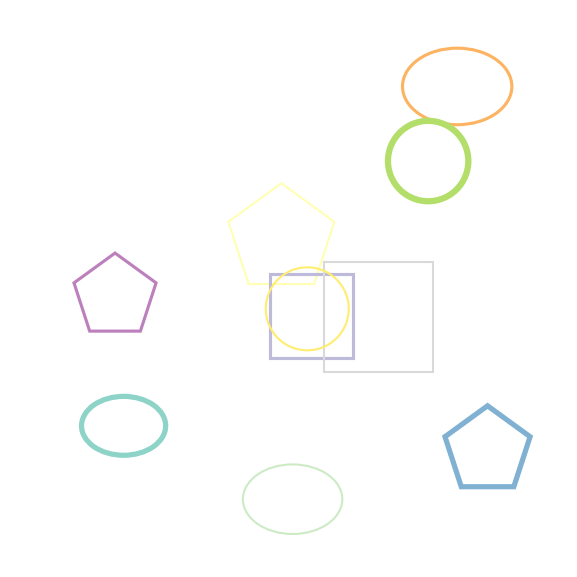[{"shape": "oval", "thickness": 2.5, "radius": 0.36, "center": [0.214, 0.262]}, {"shape": "pentagon", "thickness": 1, "radius": 0.48, "center": [0.487, 0.585]}, {"shape": "square", "thickness": 1.5, "radius": 0.36, "center": [0.54, 0.452]}, {"shape": "pentagon", "thickness": 2.5, "radius": 0.39, "center": [0.844, 0.219]}, {"shape": "oval", "thickness": 1.5, "radius": 0.47, "center": [0.792, 0.849]}, {"shape": "circle", "thickness": 3, "radius": 0.35, "center": [0.741, 0.72]}, {"shape": "square", "thickness": 1, "radius": 0.47, "center": [0.655, 0.45]}, {"shape": "pentagon", "thickness": 1.5, "radius": 0.37, "center": [0.199, 0.486]}, {"shape": "oval", "thickness": 1, "radius": 0.43, "center": [0.507, 0.135]}, {"shape": "circle", "thickness": 1, "radius": 0.36, "center": [0.532, 0.464]}]